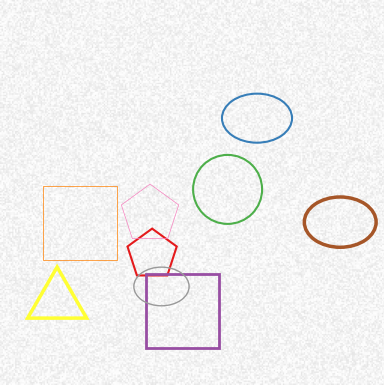[{"shape": "pentagon", "thickness": 1.5, "radius": 0.34, "center": [0.395, 0.339]}, {"shape": "oval", "thickness": 1.5, "radius": 0.45, "center": [0.668, 0.693]}, {"shape": "circle", "thickness": 1.5, "radius": 0.45, "center": [0.591, 0.508]}, {"shape": "square", "thickness": 2, "radius": 0.48, "center": [0.474, 0.192]}, {"shape": "square", "thickness": 0.5, "radius": 0.48, "center": [0.207, 0.421]}, {"shape": "triangle", "thickness": 2.5, "radius": 0.44, "center": [0.148, 0.218]}, {"shape": "oval", "thickness": 2.5, "radius": 0.47, "center": [0.884, 0.423]}, {"shape": "pentagon", "thickness": 0.5, "radius": 0.39, "center": [0.39, 0.444]}, {"shape": "oval", "thickness": 1, "radius": 0.36, "center": [0.419, 0.256]}]